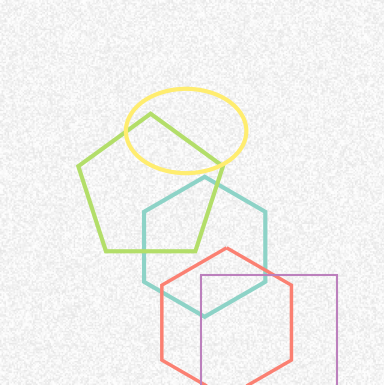[{"shape": "hexagon", "thickness": 3, "radius": 0.91, "center": [0.532, 0.359]}, {"shape": "hexagon", "thickness": 2.5, "radius": 0.97, "center": [0.589, 0.162]}, {"shape": "pentagon", "thickness": 3, "radius": 0.99, "center": [0.391, 0.507]}, {"shape": "square", "thickness": 1.5, "radius": 0.88, "center": [0.7, 0.108]}, {"shape": "oval", "thickness": 3, "radius": 0.78, "center": [0.483, 0.66]}]